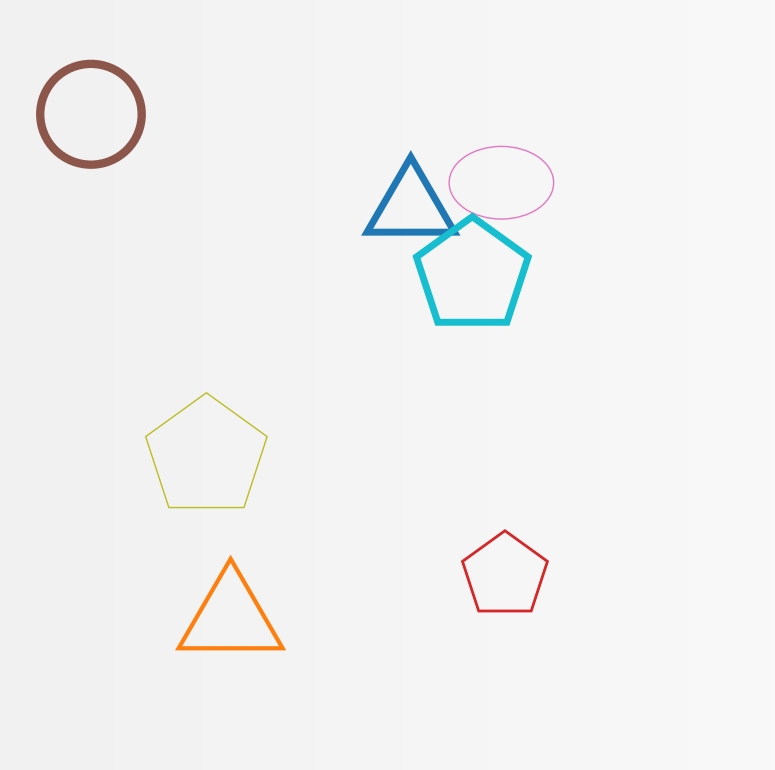[{"shape": "triangle", "thickness": 2.5, "radius": 0.33, "center": [0.53, 0.731]}, {"shape": "triangle", "thickness": 1.5, "radius": 0.39, "center": [0.298, 0.197]}, {"shape": "pentagon", "thickness": 1, "radius": 0.29, "center": [0.652, 0.253]}, {"shape": "circle", "thickness": 3, "radius": 0.33, "center": [0.117, 0.852]}, {"shape": "oval", "thickness": 0.5, "radius": 0.34, "center": [0.647, 0.763]}, {"shape": "pentagon", "thickness": 0.5, "radius": 0.41, "center": [0.266, 0.408]}, {"shape": "pentagon", "thickness": 2.5, "radius": 0.38, "center": [0.609, 0.643]}]